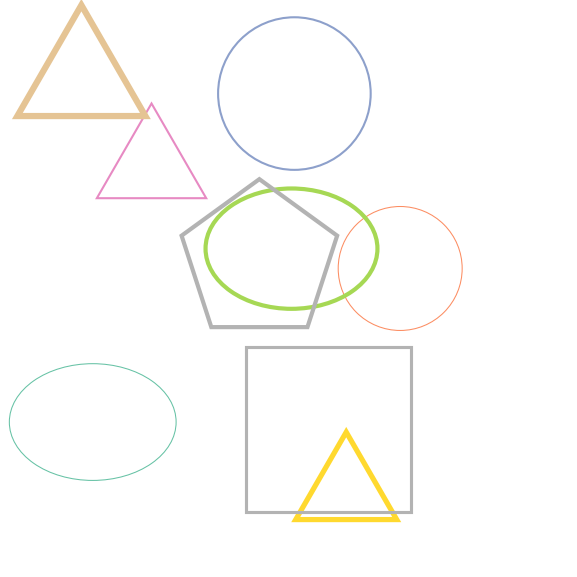[{"shape": "oval", "thickness": 0.5, "radius": 0.72, "center": [0.161, 0.268]}, {"shape": "circle", "thickness": 0.5, "radius": 0.54, "center": [0.693, 0.534]}, {"shape": "circle", "thickness": 1, "radius": 0.66, "center": [0.51, 0.837]}, {"shape": "triangle", "thickness": 1, "radius": 0.55, "center": [0.262, 0.711]}, {"shape": "oval", "thickness": 2, "radius": 0.74, "center": [0.505, 0.569]}, {"shape": "triangle", "thickness": 2.5, "radius": 0.5, "center": [0.6, 0.15]}, {"shape": "triangle", "thickness": 3, "radius": 0.64, "center": [0.141, 0.862]}, {"shape": "square", "thickness": 1.5, "radius": 0.71, "center": [0.569, 0.255]}, {"shape": "pentagon", "thickness": 2, "radius": 0.71, "center": [0.449, 0.547]}]